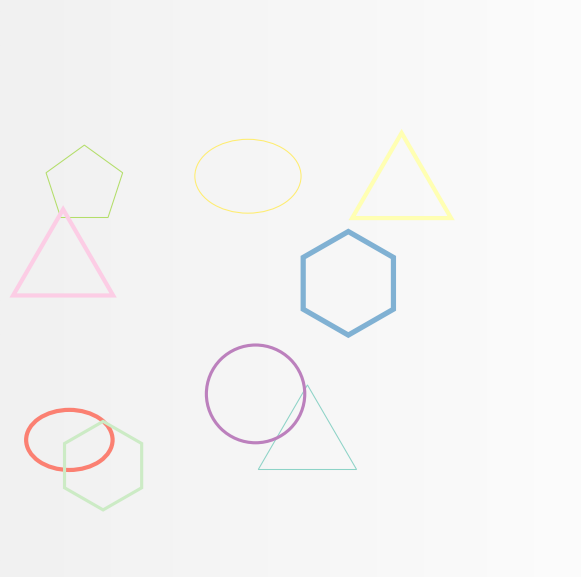[{"shape": "triangle", "thickness": 0.5, "radius": 0.49, "center": [0.529, 0.235]}, {"shape": "triangle", "thickness": 2, "radius": 0.49, "center": [0.691, 0.671]}, {"shape": "oval", "thickness": 2, "radius": 0.37, "center": [0.119, 0.237]}, {"shape": "hexagon", "thickness": 2.5, "radius": 0.45, "center": [0.599, 0.509]}, {"shape": "pentagon", "thickness": 0.5, "radius": 0.35, "center": [0.145, 0.679]}, {"shape": "triangle", "thickness": 2, "radius": 0.5, "center": [0.109, 0.537]}, {"shape": "circle", "thickness": 1.5, "radius": 0.42, "center": [0.44, 0.317]}, {"shape": "hexagon", "thickness": 1.5, "radius": 0.38, "center": [0.177, 0.193]}, {"shape": "oval", "thickness": 0.5, "radius": 0.46, "center": [0.427, 0.694]}]